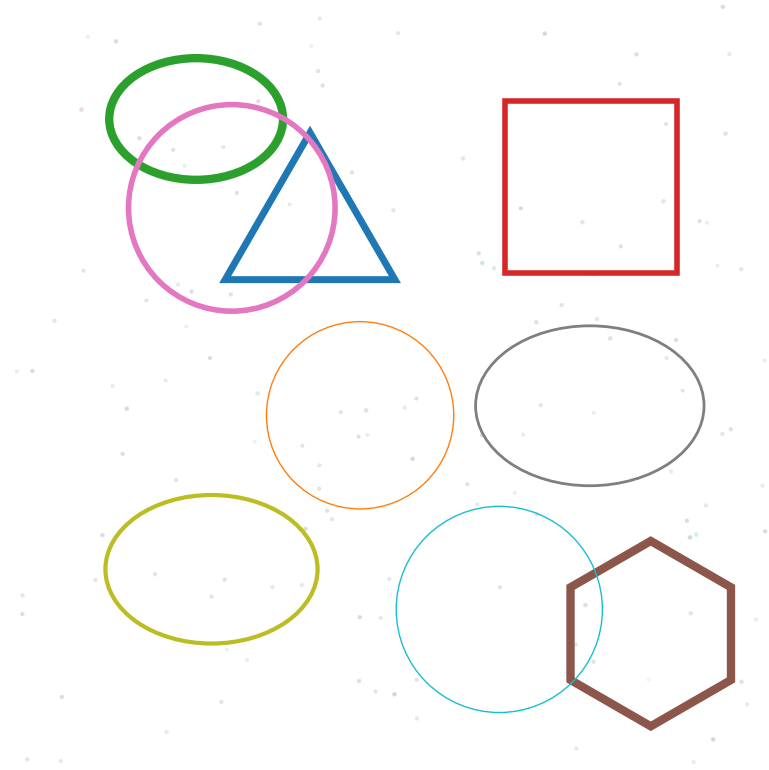[{"shape": "triangle", "thickness": 2.5, "radius": 0.64, "center": [0.403, 0.7]}, {"shape": "circle", "thickness": 0.5, "radius": 0.61, "center": [0.468, 0.461]}, {"shape": "oval", "thickness": 3, "radius": 0.56, "center": [0.255, 0.845]}, {"shape": "square", "thickness": 2, "radius": 0.56, "center": [0.768, 0.757]}, {"shape": "hexagon", "thickness": 3, "radius": 0.6, "center": [0.845, 0.177]}, {"shape": "circle", "thickness": 2, "radius": 0.67, "center": [0.301, 0.73]}, {"shape": "oval", "thickness": 1, "radius": 0.74, "center": [0.766, 0.473]}, {"shape": "oval", "thickness": 1.5, "radius": 0.69, "center": [0.275, 0.261]}, {"shape": "circle", "thickness": 0.5, "radius": 0.67, "center": [0.648, 0.209]}]